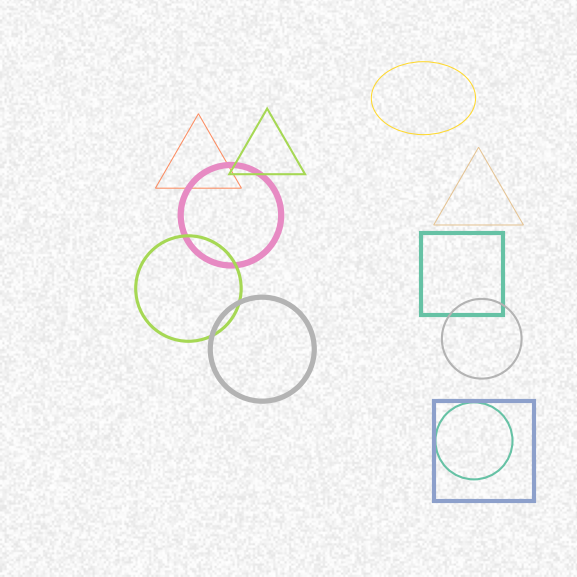[{"shape": "circle", "thickness": 1, "radius": 0.33, "center": [0.821, 0.236]}, {"shape": "square", "thickness": 2, "radius": 0.35, "center": [0.8, 0.525]}, {"shape": "triangle", "thickness": 0.5, "radius": 0.43, "center": [0.344, 0.716]}, {"shape": "square", "thickness": 2, "radius": 0.43, "center": [0.838, 0.218]}, {"shape": "circle", "thickness": 3, "radius": 0.44, "center": [0.4, 0.626]}, {"shape": "circle", "thickness": 1.5, "radius": 0.46, "center": [0.326, 0.499]}, {"shape": "triangle", "thickness": 1, "radius": 0.38, "center": [0.463, 0.735]}, {"shape": "oval", "thickness": 0.5, "radius": 0.45, "center": [0.733, 0.829]}, {"shape": "triangle", "thickness": 0.5, "radius": 0.45, "center": [0.829, 0.654]}, {"shape": "circle", "thickness": 1, "radius": 0.35, "center": [0.834, 0.413]}, {"shape": "circle", "thickness": 2.5, "radius": 0.45, "center": [0.454, 0.394]}]